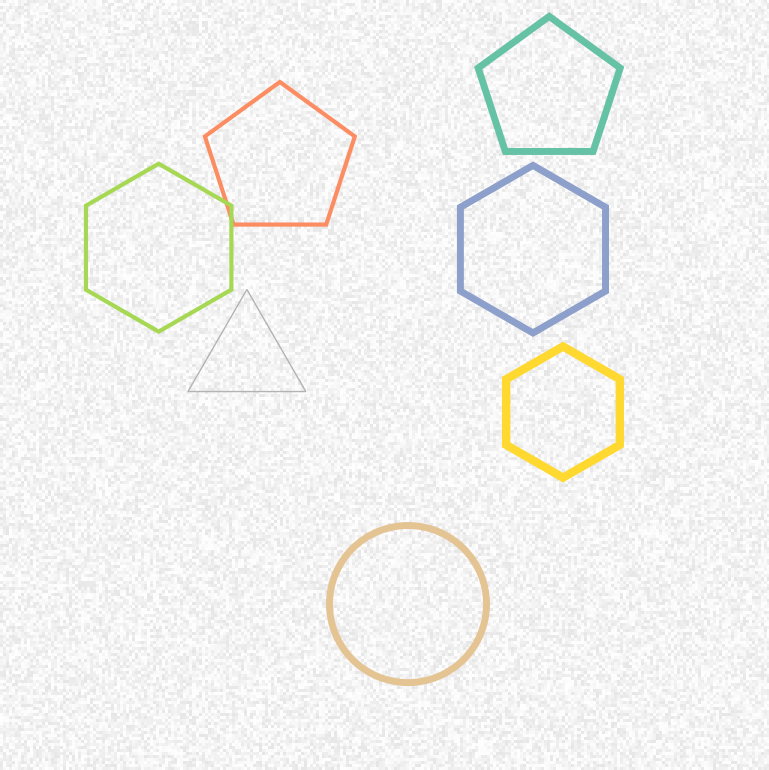[{"shape": "pentagon", "thickness": 2.5, "radius": 0.48, "center": [0.713, 0.882]}, {"shape": "pentagon", "thickness": 1.5, "radius": 0.51, "center": [0.363, 0.791]}, {"shape": "hexagon", "thickness": 2.5, "radius": 0.54, "center": [0.692, 0.676]}, {"shape": "hexagon", "thickness": 1.5, "radius": 0.55, "center": [0.206, 0.678]}, {"shape": "hexagon", "thickness": 3, "radius": 0.43, "center": [0.731, 0.465]}, {"shape": "circle", "thickness": 2.5, "radius": 0.51, "center": [0.53, 0.216]}, {"shape": "triangle", "thickness": 0.5, "radius": 0.44, "center": [0.321, 0.536]}]